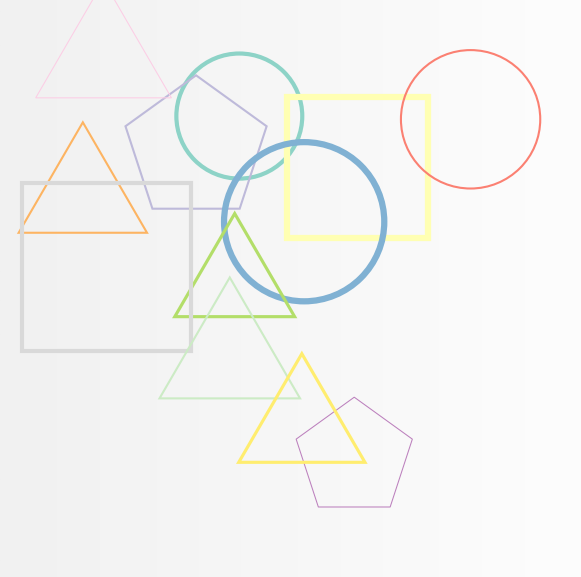[{"shape": "circle", "thickness": 2, "radius": 0.54, "center": [0.412, 0.798]}, {"shape": "square", "thickness": 3, "radius": 0.61, "center": [0.615, 0.709]}, {"shape": "pentagon", "thickness": 1, "radius": 0.64, "center": [0.337, 0.741]}, {"shape": "circle", "thickness": 1, "radius": 0.6, "center": [0.81, 0.793]}, {"shape": "circle", "thickness": 3, "radius": 0.69, "center": [0.523, 0.615]}, {"shape": "triangle", "thickness": 1, "radius": 0.64, "center": [0.143, 0.66]}, {"shape": "triangle", "thickness": 1.5, "radius": 0.6, "center": [0.404, 0.51]}, {"shape": "triangle", "thickness": 0.5, "radius": 0.67, "center": [0.178, 0.897]}, {"shape": "square", "thickness": 2, "radius": 0.73, "center": [0.183, 0.537]}, {"shape": "pentagon", "thickness": 0.5, "radius": 0.53, "center": [0.609, 0.206]}, {"shape": "triangle", "thickness": 1, "radius": 0.7, "center": [0.395, 0.379]}, {"shape": "triangle", "thickness": 1.5, "radius": 0.63, "center": [0.519, 0.261]}]